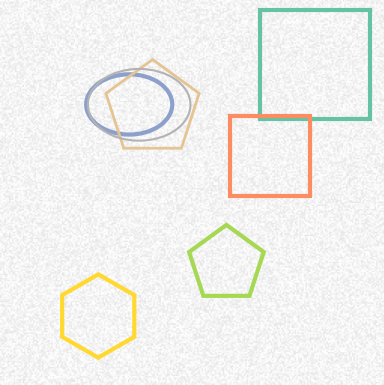[{"shape": "square", "thickness": 3, "radius": 0.71, "center": [0.818, 0.833]}, {"shape": "square", "thickness": 3, "radius": 0.52, "center": [0.7, 0.595]}, {"shape": "oval", "thickness": 3, "radius": 0.56, "center": [0.336, 0.729]}, {"shape": "pentagon", "thickness": 3, "radius": 0.51, "center": [0.588, 0.314]}, {"shape": "hexagon", "thickness": 3, "radius": 0.54, "center": [0.255, 0.179]}, {"shape": "pentagon", "thickness": 2, "radius": 0.64, "center": [0.396, 0.718]}, {"shape": "oval", "thickness": 1.5, "radius": 0.67, "center": [0.361, 0.728]}]